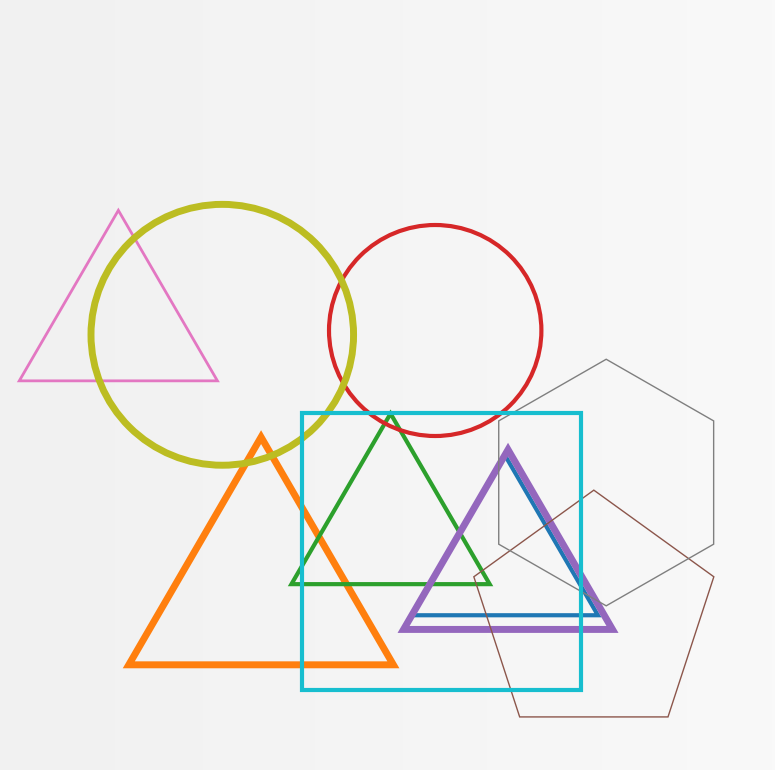[{"shape": "triangle", "thickness": 1.5, "radius": 0.7, "center": [0.651, 0.27]}, {"shape": "triangle", "thickness": 2.5, "radius": 0.99, "center": [0.337, 0.235]}, {"shape": "triangle", "thickness": 1.5, "radius": 0.74, "center": [0.504, 0.315]}, {"shape": "circle", "thickness": 1.5, "radius": 0.69, "center": [0.562, 0.571]}, {"shape": "triangle", "thickness": 2.5, "radius": 0.78, "center": [0.656, 0.26]}, {"shape": "pentagon", "thickness": 0.5, "radius": 0.81, "center": [0.766, 0.201]}, {"shape": "triangle", "thickness": 1, "radius": 0.74, "center": [0.153, 0.579]}, {"shape": "hexagon", "thickness": 0.5, "radius": 0.8, "center": [0.782, 0.373]}, {"shape": "circle", "thickness": 2.5, "radius": 0.85, "center": [0.287, 0.565]}, {"shape": "square", "thickness": 1.5, "radius": 0.9, "center": [0.57, 0.284]}]